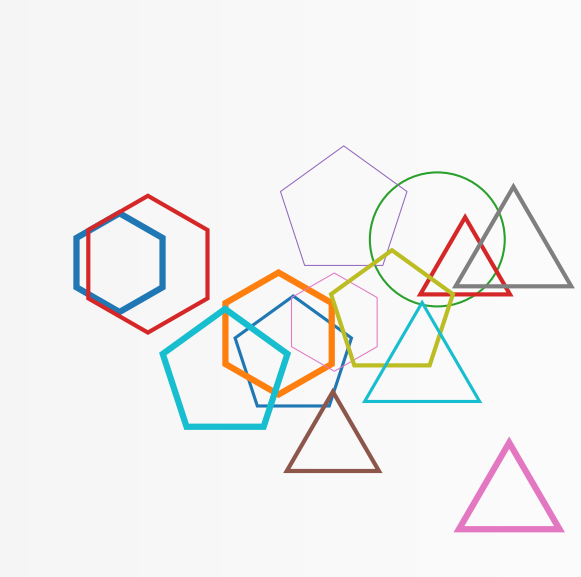[{"shape": "pentagon", "thickness": 1.5, "radius": 0.53, "center": [0.505, 0.381]}, {"shape": "hexagon", "thickness": 3, "radius": 0.43, "center": [0.206, 0.544]}, {"shape": "hexagon", "thickness": 3, "radius": 0.53, "center": [0.479, 0.422]}, {"shape": "circle", "thickness": 1, "radius": 0.58, "center": [0.752, 0.585]}, {"shape": "triangle", "thickness": 2, "radius": 0.45, "center": [0.8, 0.534]}, {"shape": "hexagon", "thickness": 2, "radius": 0.59, "center": [0.254, 0.542]}, {"shape": "pentagon", "thickness": 0.5, "radius": 0.57, "center": [0.591, 0.632]}, {"shape": "triangle", "thickness": 2, "radius": 0.46, "center": [0.573, 0.229]}, {"shape": "triangle", "thickness": 3, "radius": 0.5, "center": [0.876, 0.133]}, {"shape": "hexagon", "thickness": 0.5, "radius": 0.43, "center": [0.575, 0.441]}, {"shape": "triangle", "thickness": 2, "radius": 0.57, "center": [0.883, 0.561]}, {"shape": "pentagon", "thickness": 2, "radius": 0.55, "center": [0.674, 0.456]}, {"shape": "pentagon", "thickness": 3, "radius": 0.56, "center": [0.387, 0.351]}, {"shape": "triangle", "thickness": 1.5, "radius": 0.57, "center": [0.726, 0.361]}]